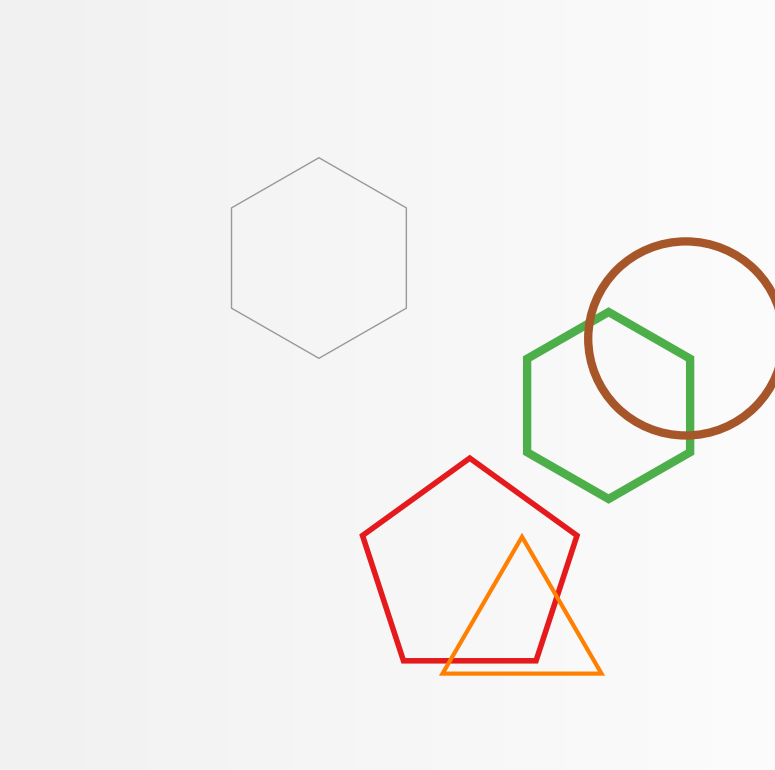[{"shape": "pentagon", "thickness": 2, "radius": 0.73, "center": [0.606, 0.26]}, {"shape": "hexagon", "thickness": 3, "radius": 0.61, "center": [0.785, 0.473]}, {"shape": "triangle", "thickness": 1.5, "radius": 0.59, "center": [0.674, 0.184]}, {"shape": "circle", "thickness": 3, "radius": 0.63, "center": [0.885, 0.56]}, {"shape": "hexagon", "thickness": 0.5, "radius": 0.65, "center": [0.412, 0.665]}]